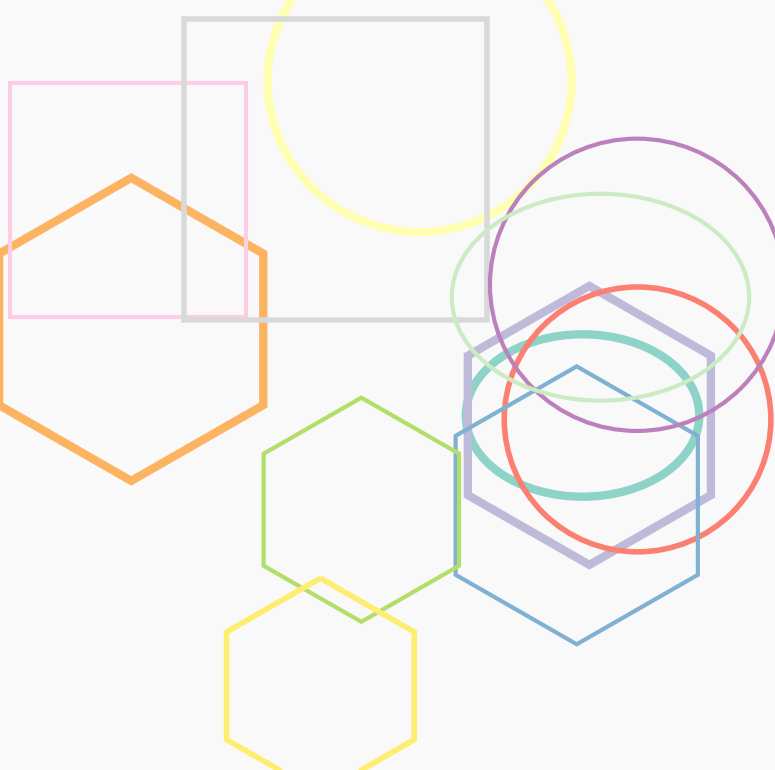[{"shape": "oval", "thickness": 3, "radius": 0.75, "center": [0.752, 0.46]}, {"shape": "circle", "thickness": 3, "radius": 0.98, "center": [0.541, 0.895]}, {"shape": "hexagon", "thickness": 3, "radius": 0.91, "center": [0.76, 0.448]}, {"shape": "circle", "thickness": 2, "radius": 0.86, "center": [0.823, 0.455]}, {"shape": "hexagon", "thickness": 1.5, "radius": 0.9, "center": [0.744, 0.344]}, {"shape": "hexagon", "thickness": 3, "radius": 0.98, "center": [0.169, 0.572]}, {"shape": "hexagon", "thickness": 1.5, "radius": 0.73, "center": [0.466, 0.338]}, {"shape": "square", "thickness": 1.5, "radius": 0.76, "center": [0.165, 0.74]}, {"shape": "square", "thickness": 2, "radius": 0.98, "center": [0.433, 0.779]}, {"shape": "circle", "thickness": 1.5, "radius": 0.95, "center": [0.822, 0.63]}, {"shape": "oval", "thickness": 1.5, "radius": 0.96, "center": [0.775, 0.614]}, {"shape": "hexagon", "thickness": 2, "radius": 0.7, "center": [0.413, 0.109]}]